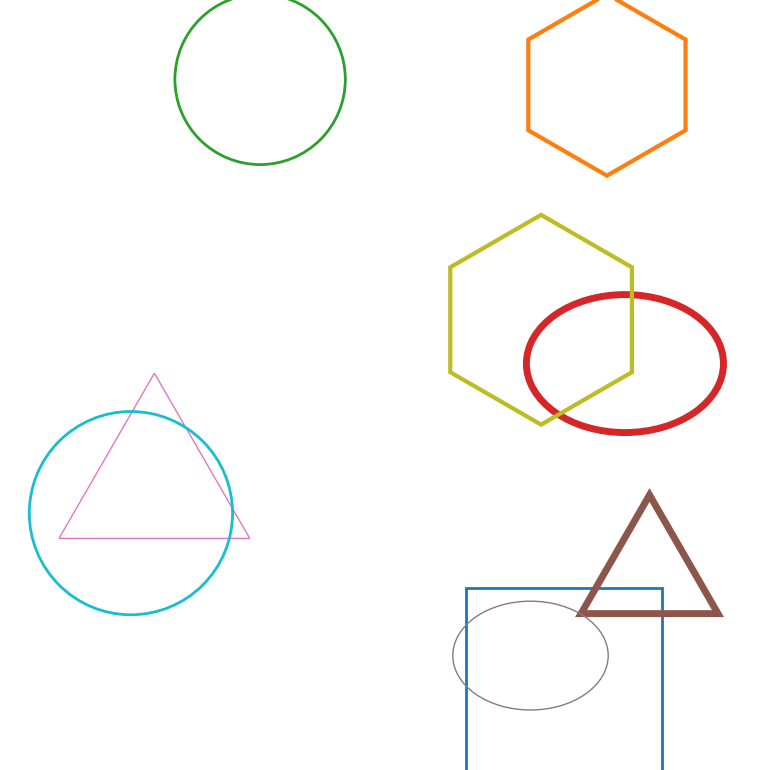[{"shape": "square", "thickness": 1, "radius": 0.63, "center": [0.733, 0.11]}, {"shape": "hexagon", "thickness": 1.5, "radius": 0.59, "center": [0.788, 0.89]}, {"shape": "circle", "thickness": 1, "radius": 0.55, "center": [0.338, 0.897]}, {"shape": "oval", "thickness": 2.5, "radius": 0.64, "center": [0.812, 0.528]}, {"shape": "triangle", "thickness": 2.5, "radius": 0.51, "center": [0.844, 0.254]}, {"shape": "triangle", "thickness": 0.5, "radius": 0.72, "center": [0.2, 0.372]}, {"shape": "oval", "thickness": 0.5, "radius": 0.5, "center": [0.689, 0.149]}, {"shape": "hexagon", "thickness": 1.5, "radius": 0.68, "center": [0.703, 0.585]}, {"shape": "circle", "thickness": 1, "radius": 0.66, "center": [0.17, 0.334]}]